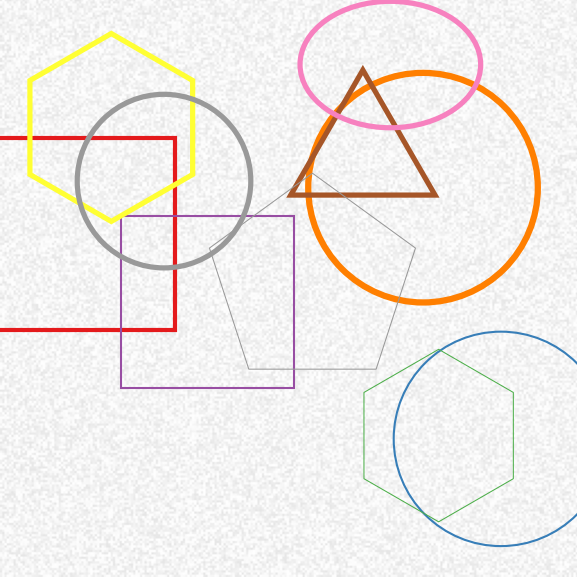[{"shape": "square", "thickness": 2, "radius": 0.83, "center": [0.136, 0.593]}, {"shape": "circle", "thickness": 1, "radius": 0.93, "center": [0.867, 0.239]}, {"shape": "hexagon", "thickness": 0.5, "radius": 0.75, "center": [0.76, 0.245]}, {"shape": "square", "thickness": 1, "radius": 0.75, "center": [0.359, 0.476]}, {"shape": "circle", "thickness": 3, "radius": 0.99, "center": [0.733, 0.674]}, {"shape": "hexagon", "thickness": 2.5, "radius": 0.81, "center": [0.193, 0.778]}, {"shape": "triangle", "thickness": 2.5, "radius": 0.72, "center": [0.628, 0.733]}, {"shape": "oval", "thickness": 2.5, "radius": 0.78, "center": [0.676, 0.887]}, {"shape": "circle", "thickness": 2.5, "radius": 0.75, "center": [0.284, 0.686]}, {"shape": "pentagon", "thickness": 0.5, "radius": 0.94, "center": [0.541, 0.512]}]